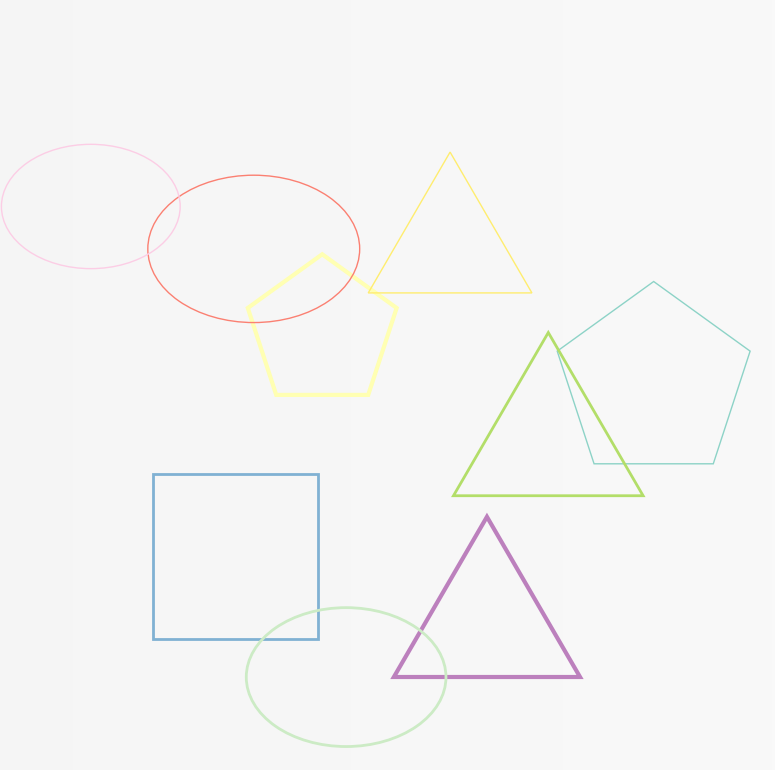[{"shape": "pentagon", "thickness": 0.5, "radius": 0.65, "center": [0.843, 0.504]}, {"shape": "pentagon", "thickness": 1.5, "radius": 0.5, "center": [0.416, 0.569]}, {"shape": "oval", "thickness": 0.5, "radius": 0.68, "center": [0.327, 0.677]}, {"shape": "square", "thickness": 1, "radius": 0.53, "center": [0.304, 0.277]}, {"shape": "triangle", "thickness": 1, "radius": 0.71, "center": [0.707, 0.427]}, {"shape": "oval", "thickness": 0.5, "radius": 0.58, "center": [0.117, 0.732]}, {"shape": "triangle", "thickness": 1.5, "radius": 0.69, "center": [0.628, 0.19]}, {"shape": "oval", "thickness": 1, "radius": 0.64, "center": [0.447, 0.121]}, {"shape": "triangle", "thickness": 0.5, "radius": 0.61, "center": [0.581, 0.681]}]